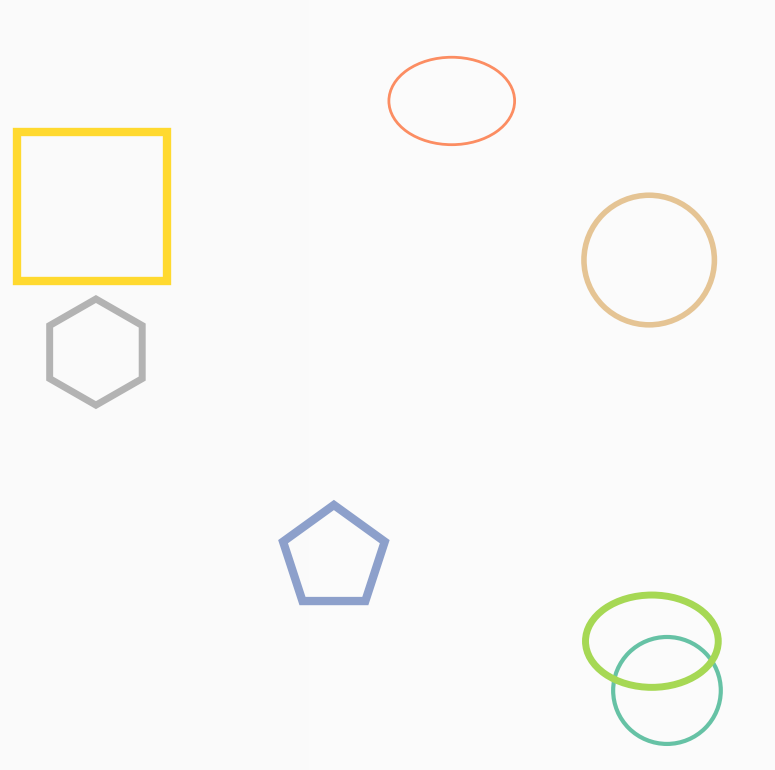[{"shape": "circle", "thickness": 1.5, "radius": 0.35, "center": [0.861, 0.103]}, {"shape": "oval", "thickness": 1, "radius": 0.41, "center": [0.583, 0.869]}, {"shape": "pentagon", "thickness": 3, "radius": 0.34, "center": [0.431, 0.275]}, {"shape": "oval", "thickness": 2.5, "radius": 0.43, "center": [0.841, 0.167]}, {"shape": "square", "thickness": 3, "radius": 0.48, "center": [0.119, 0.732]}, {"shape": "circle", "thickness": 2, "radius": 0.42, "center": [0.838, 0.662]}, {"shape": "hexagon", "thickness": 2.5, "radius": 0.34, "center": [0.124, 0.543]}]